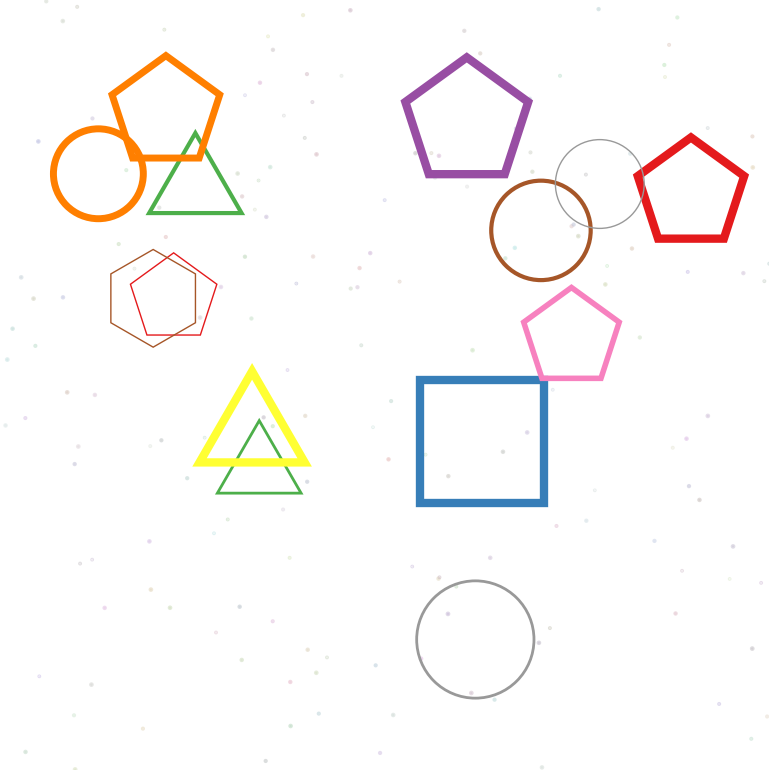[{"shape": "pentagon", "thickness": 0.5, "radius": 0.29, "center": [0.226, 0.613]}, {"shape": "pentagon", "thickness": 3, "radius": 0.36, "center": [0.897, 0.749]}, {"shape": "square", "thickness": 3, "radius": 0.4, "center": [0.626, 0.427]}, {"shape": "triangle", "thickness": 1.5, "radius": 0.35, "center": [0.254, 0.758]}, {"shape": "triangle", "thickness": 1, "radius": 0.31, "center": [0.337, 0.391]}, {"shape": "pentagon", "thickness": 3, "radius": 0.42, "center": [0.606, 0.842]}, {"shape": "pentagon", "thickness": 2.5, "radius": 0.37, "center": [0.215, 0.854]}, {"shape": "circle", "thickness": 2.5, "radius": 0.29, "center": [0.128, 0.774]}, {"shape": "triangle", "thickness": 3, "radius": 0.39, "center": [0.327, 0.439]}, {"shape": "hexagon", "thickness": 0.5, "radius": 0.32, "center": [0.199, 0.613]}, {"shape": "circle", "thickness": 1.5, "radius": 0.32, "center": [0.703, 0.701]}, {"shape": "pentagon", "thickness": 2, "radius": 0.33, "center": [0.742, 0.561]}, {"shape": "circle", "thickness": 0.5, "radius": 0.29, "center": [0.779, 0.761]}, {"shape": "circle", "thickness": 1, "radius": 0.38, "center": [0.617, 0.169]}]